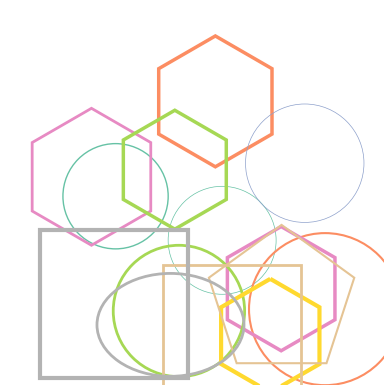[{"shape": "circle", "thickness": 0.5, "radius": 0.7, "center": [0.577, 0.376]}, {"shape": "circle", "thickness": 1, "radius": 0.68, "center": [0.3, 0.49]}, {"shape": "hexagon", "thickness": 2.5, "radius": 0.85, "center": [0.559, 0.737]}, {"shape": "circle", "thickness": 1.5, "radius": 0.99, "center": [0.844, 0.197]}, {"shape": "circle", "thickness": 0.5, "radius": 0.77, "center": [0.792, 0.576]}, {"shape": "hexagon", "thickness": 2.5, "radius": 0.81, "center": [0.73, 0.25]}, {"shape": "hexagon", "thickness": 2, "radius": 0.89, "center": [0.238, 0.541]}, {"shape": "hexagon", "thickness": 2.5, "radius": 0.77, "center": [0.454, 0.559]}, {"shape": "circle", "thickness": 2, "radius": 0.85, "center": [0.465, 0.192]}, {"shape": "hexagon", "thickness": 3, "radius": 0.74, "center": [0.702, 0.128]}, {"shape": "pentagon", "thickness": 1.5, "radius": 0.99, "center": [0.731, 0.217]}, {"shape": "square", "thickness": 2, "radius": 0.9, "center": [0.602, 0.133]}, {"shape": "square", "thickness": 3, "radius": 0.96, "center": [0.295, 0.211]}, {"shape": "oval", "thickness": 2, "radius": 0.95, "center": [0.443, 0.156]}]